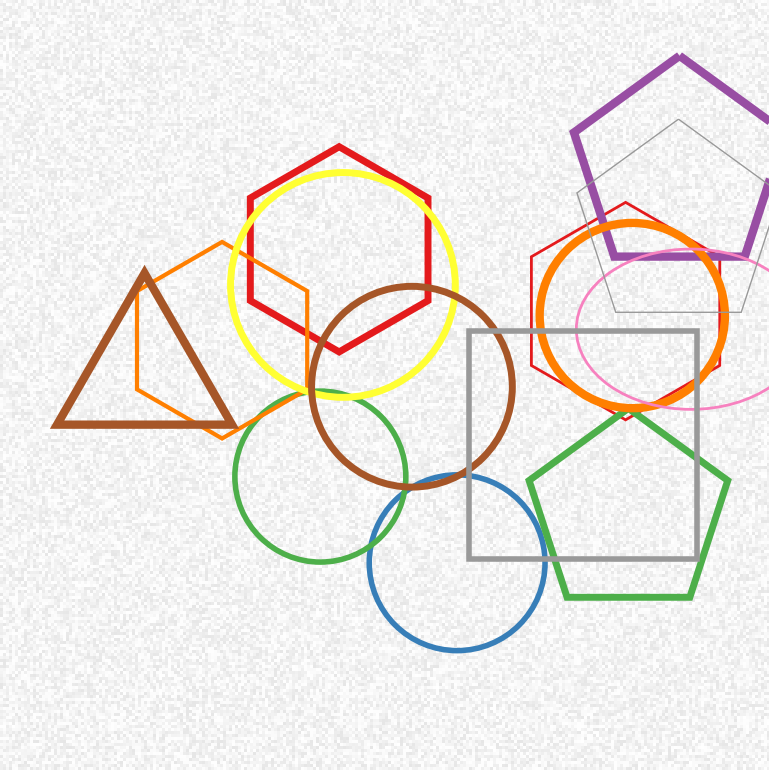[{"shape": "hexagon", "thickness": 2.5, "radius": 0.67, "center": [0.44, 0.676]}, {"shape": "hexagon", "thickness": 1, "radius": 0.71, "center": [0.812, 0.596]}, {"shape": "circle", "thickness": 2, "radius": 0.57, "center": [0.594, 0.269]}, {"shape": "pentagon", "thickness": 2.5, "radius": 0.68, "center": [0.816, 0.334]}, {"shape": "circle", "thickness": 2, "radius": 0.56, "center": [0.416, 0.381]}, {"shape": "pentagon", "thickness": 3, "radius": 0.72, "center": [0.882, 0.783]}, {"shape": "circle", "thickness": 3, "radius": 0.6, "center": [0.821, 0.59]}, {"shape": "hexagon", "thickness": 1.5, "radius": 0.64, "center": [0.288, 0.558]}, {"shape": "circle", "thickness": 2.5, "radius": 0.73, "center": [0.445, 0.63]}, {"shape": "circle", "thickness": 2.5, "radius": 0.65, "center": [0.535, 0.498]}, {"shape": "triangle", "thickness": 3, "radius": 0.66, "center": [0.188, 0.514]}, {"shape": "oval", "thickness": 1, "radius": 0.74, "center": [0.897, 0.572]}, {"shape": "pentagon", "thickness": 0.5, "radius": 0.69, "center": [0.881, 0.707]}, {"shape": "square", "thickness": 2, "radius": 0.74, "center": [0.757, 0.422]}]